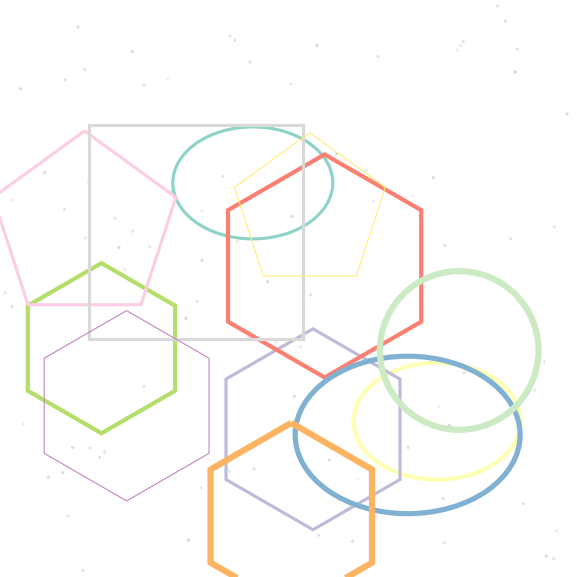[{"shape": "oval", "thickness": 1.5, "radius": 0.69, "center": [0.438, 0.682]}, {"shape": "oval", "thickness": 2, "radius": 0.72, "center": [0.757, 0.27]}, {"shape": "hexagon", "thickness": 1.5, "radius": 0.87, "center": [0.542, 0.256]}, {"shape": "hexagon", "thickness": 2, "radius": 0.97, "center": [0.562, 0.539]}, {"shape": "oval", "thickness": 2.5, "radius": 0.97, "center": [0.706, 0.246]}, {"shape": "hexagon", "thickness": 3, "radius": 0.81, "center": [0.504, 0.105]}, {"shape": "hexagon", "thickness": 2, "radius": 0.74, "center": [0.176, 0.396]}, {"shape": "pentagon", "thickness": 1.5, "radius": 0.83, "center": [0.146, 0.606]}, {"shape": "square", "thickness": 1.5, "radius": 0.92, "center": [0.339, 0.597]}, {"shape": "hexagon", "thickness": 0.5, "radius": 0.82, "center": [0.219, 0.296]}, {"shape": "circle", "thickness": 3, "radius": 0.69, "center": [0.795, 0.392]}, {"shape": "pentagon", "thickness": 0.5, "radius": 0.69, "center": [0.537, 0.632]}]